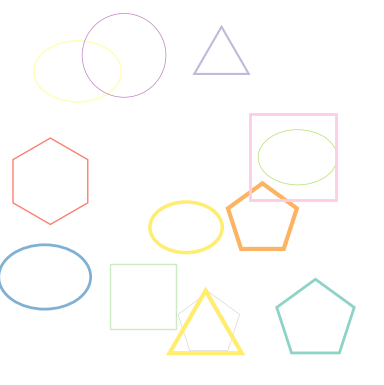[{"shape": "pentagon", "thickness": 2, "radius": 0.53, "center": [0.819, 0.169]}, {"shape": "oval", "thickness": 1, "radius": 0.57, "center": [0.202, 0.815]}, {"shape": "triangle", "thickness": 1.5, "radius": 0.41, "center": [0.575, 0.849]}, {"shape": "hexagon", "thickness": 1, "radius": 0.56, "center": [0.131, 0.529]}, {"shape": "oval", "thickness": 2, "radius": 0.6, "center": [0.116, 0.281]}, {"shape": "pentagon", "thickness": 3, "radius": 0.47, "center": [0.682, 0.43]}, {"shape": "oval", "thickness": 0.5, "radius": 0.51, "center": [0.773, 0.591]}, {"shape": "square", "thickness": 2, "radius": 0.56, "center": [0.761, 0.593]}, {"shape": "pentagon", "thickness": 0.5, "radius": 0.42, "center": [0.542, 0.157]}, {"shape": "circle", "thickness": 0.5, "radius": 0.54, "center": [0.322, 0.856]}, {"shape": "square", "thickness": 1, "radius": 0.42, "center": [0.371, 0.23]}, {"shape": "triangle", "thickness": 3, "radius": 0.54, "center": [0.534, 0.137]}, {"shape": "oval", "thickness": 2.5, "radius": 0.47, "center": [0.483, 0.41]}]